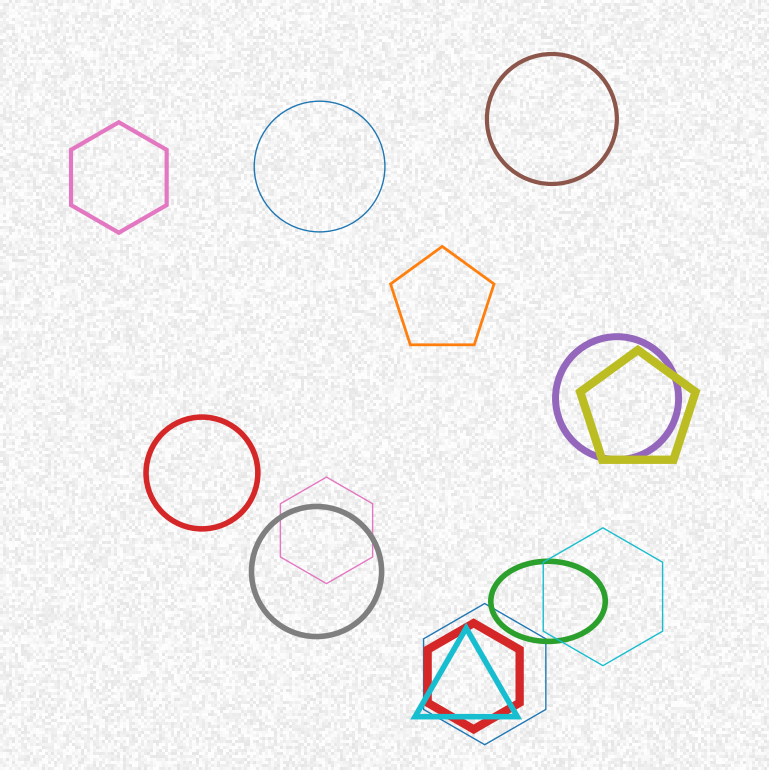[{"shape": "hexagon", "thickness": 0.5, "radius": 0.46, "center": [0.629, 0.125]}, {"shape": "circle", "thickness": 0.5, "radius": 0.42, "center": [0.415, 0.784]}, {"shape": "pentagon", "thickness": 1, "radius": 0.35, "center": [0.574, 0.609]}, {"shape": "oval", "thickness": 2, "radius": 0.37, "center": [0.712, 0.219]}, {"shape": "hexagon", "thickness": 3, "radius": 0.34, "center": [0.615, 0.122]}, {"shape": "circle", "thickness": 2, "radius": 0.36, "center": [0.262, 0.386]}, {"shape": "circle", "thickness": 2.5, "radius": 0.4, "center": [0.801, 0.483]}, {"shape": "circle", "thickness": 1.5, "radius": 0.42, "center": [0.717, 0.845]}, {"shape": "hexagon", "thickness": 0.5, "radius": 0.35, "center": [0.424, 0.311]}, {"shape": "hexagon", "thickness": 1.5, "radius": 0.36, "center": [0.154, 0.77]}, {"shape": "circle", "thickness": 2, "radius": 0.42, "center": [0.411, 0.258]}, {"shape": "pentagon", "thickness": 3, "radius": 0.39, "center": [0.828, 0.467]}, {"shape": "hexagon", "thickness": 0.5, "radius": 0.45, "center": [0.783, 0.225]}, {"shape": "triangle", "thickness": 2, "radius": 0.38, "center": [0.605, 0.108]}]